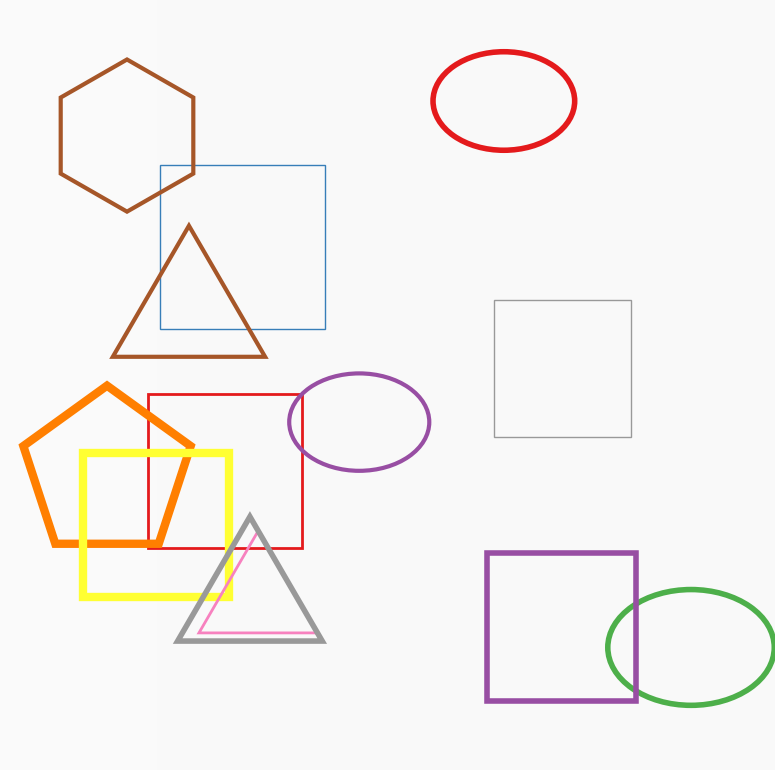[{"shape": "square", "thickness": 1, "radius": 0.5, "center": [0.29, 0.388]}, {"shape": "oval", "thickness": 2, "radius": 0.46, "center": [0.65, 0.869]}, {"shape": "square", "thickness": 0.5, "radius": 0.53, "center": [0.313, 0.679]}, {"shape": "oval", "thickness": 2, "radius": 0.54, "center": [0.892, 0.159]}, {"shape": "square", "thickness": 2, "radius": 0.48, "center": [0.725, 0.186]}, {"shape": "oval", "thickness": 1.5, "radius": 0.45, "center": [0.464, 0.452]}, {"shape": "pentagon", "thickness": 3, "radius": 0.57, "center": [0.138, 0.386]}, {"shape": "square", "thickness": 3, "radius": 0.47, "center": [0.201, 0.318]}, {"shape": "hexagon", "thickness": 1.5, "radius": 0.49, "center": [0.164, 0.824]}, {"shape": "triangle", "thickness": 1.5, "radius": 0.57, "center": [0.244, 0.593]}, {"shape": "triangle", "thickness": 1, "radius": 0.44, "center": [0.333, 0.222]}, {"shape": "triangle", "thickness": 2, "radius": 0.54, "center": [0.322, 0.221]}, {"shape": "square", "thickness": 0.5, "radius": 0.44, "center": [0.725, 0.521]}]